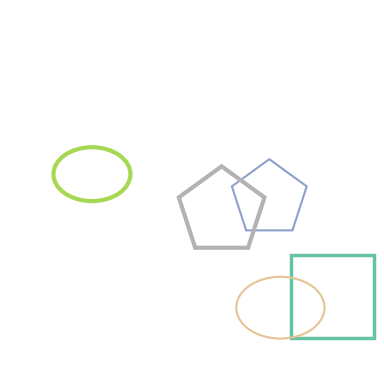[{"shape": "square", "thickness": 2.5, "radius": 0.54, "center": [0.865, 0.229]}, {"shape": "pentagon", "thickness": 1.5, "radius": 0.51, "center": [0.699, 0.484]}, {"shape": "oval", "thickness": 3, "radius": 0.5, "center": [0.239, 0.548]}, {"shape": "oval", "thickness": 1.5, "radius": 0.57, "center": [0.728, 0.201]}, {"shape": "pentagon", "thickness": 3, "radius": 0.58, "center": [0.576, 0.451]}]